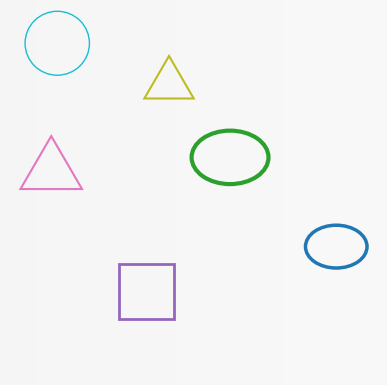[{"shape": "oval", "thickness": 2.5, "radius": 0.4, "center": [0.868, 0.359]}, {"shape": "oval", "thickness": 3, "radius": 0.5, "center": [0.594, 0.591]}, {"shape": "square", "thickness": 2, "radius": 0.35, "center": [0.377, 0.242]}, {"shape": "triangle", "thickness": 1.5, "radius": 0.46, "center": [0.132, 0.555]}, {"shape": "triangle", "thickness": 1.5, "radius": 0.37, "center": [0.436, 0.781]}, {"shape": "circle", "thickness": 1, "radius": 0.42, "center": [0.148, 0.888]}]